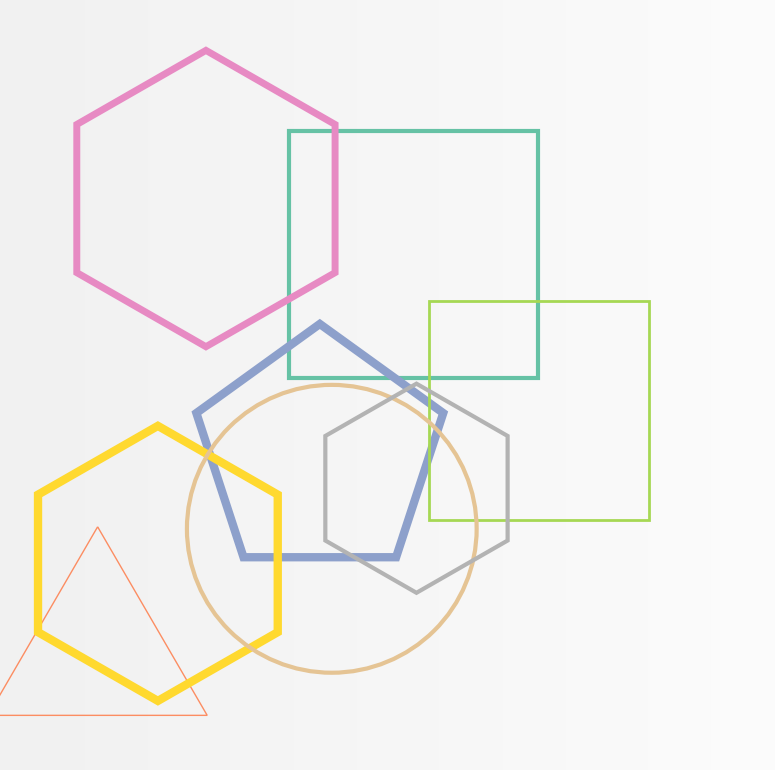[{"shape": "square", "thickness": 1.5, "radius": 0.8, "center": [0.533, 0.669]}, {"shape": "triangle", "thickness": 0.5, "radius": 0.82, "center": [0.126, 0.153]}, {"shape": "pentagon", "thickness": 3, "radius": 0.84, "center": [0.413, 0.412]}, {"shape": "hexagon", "thickness": 2.5, "radius": 0.96, "center": [0.266, 0.742]}, {"shape": "square", "thickness": 1, "radius": 0.71, "center": [0.696, 0.467]}, {"shape": "hexagon", "thickness": 3, "radius": 0.89, "center": [0.204, 0.268]}, {"shape": "circle", "thickness": 1.5, "radius": 0.93, "center": [0.428, 0.313]}, {"shape": "hexagon", "thickness": 1.5, "radius": 0.68, "center": [0.537, 0.366]}]